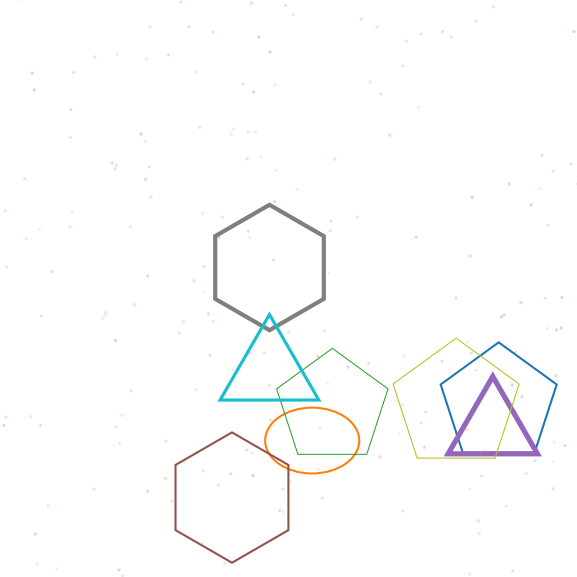[{"shape": "pentagon", "thickness": 1, "radius": 0.53, "center": [0.864, 0.301]}, {"shape": "oval", "thickness": 1, "radius": 0.41, "center": [0.541, 0.236]}, {"shape": "pentagon", "thickness": 0.5, "radius": 0.51, "center": [0.575, 0.294]}, {"shape": "triangle", "thickness": 2.5, "radius": 0.45, "center": [0.853, 0.258]}, {"shape": "hexagon", "thickness": 1, "radius": 0.56, "center": [0.402, 0.138]}, {"shape": "hexagon", "thickness": 2, "radius": 0.54, "center": [0.467, 0.536]}, {"shape": "pentagon", "thickness": 0.5, "radius": 0.57, "center": [0.79, 0.299]}, {"shape": "triangle", "thickness": 1.5, "radius": 0.49, "center": [0.467, 0.356]}]